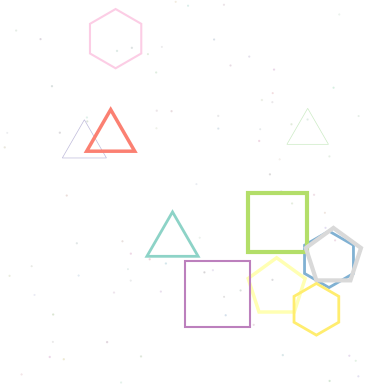[{"shape": "triangle", "thickness": 2, "radius": 0.38, "center": [0.448, 0.373]}, {"shape": "pentagon", "thickness": 2.5, "radius": 0.39, "center": [0.719, 0.253]}, {"shape": "triangle", "thickness": 0.5, "radius": 0.33, "center": [0.219, 0.623]}, {"shape": "triangle", "thickness": 2.5, "radius": 0.36, "center": [0.287, 0.643]}, {"shape": "hexagon", "thickness": 2, "radius": 0.37, "center": [0.855, 0.326]}, {"shape": "square", "thickness": 3, "radius": 0.38, "center": [0.721, 0.422]}, {"shape": "hexagon", "thickness": 1.5, "radius": 0.38, "center": [0.3, 0.9]}, {"shape": "pentagon", "thickness": 3, "radius": 0.38, "center": [0.866, 0.333]}, {"shape": "square", "thickness": 1.5, "radius": 0.42, "center": [0.565, 0.237]}, {"shape": "triangle", "thickness": 0.5, "radius": 0.31, "center": [0.799, 0.656]}, {"shape": "hexagon", "thickness": 2, "radius": 0.34, "center": [0.822, 0.197]}]